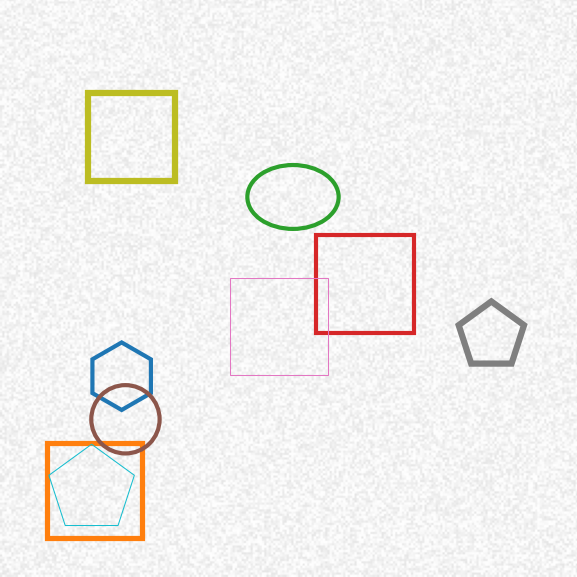[{"shape": "hexagon", "thickness": 2, "radius": 0.29, "center": [0.211, 0.348]}, {"shape": "square", "thickness": 2.5, "radius": 0.41, "center": [0.163, 0.15]}, {"shape": "oval", "thickness": 2, "radius": 0.4, "center": [0.507, 0.658]}, {"shape": "square", "thickness": 2, "radius": 0.42, "center": [0.632, 0.507]}, {"shape": "circle", "thickness": 2, "radius": 0.3, "center": [0.217, 0.273]}, {"shape": "square", "thickness": 0.5, "radius": 0.42, "center": [0.483, 0.434]}, {"shape": "pentagon", "thickness": 3, "radius": 0.3, "center": [0.851, 0.418]}, {"shape": "square", "thickness": 3, "radius": 0.38, "center": [0.228, 0.762]}, {"shape": "pentagon", "thickness": 0.5, "radius": 0.39, "center": [0.159, 0.152]}]